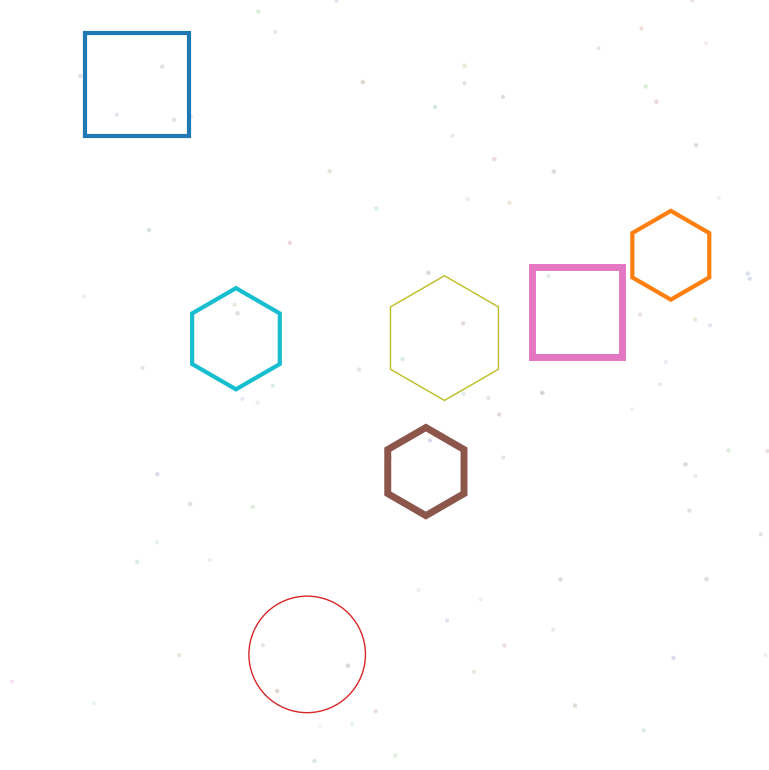[{"shape": "square", "thickness": 1.5, "radius": 0.34, "center": [0.178, 0.89]}, {"shape": "hexagon", "thickness": 1.5, "radius": 0.29, "center": [0.871, 0.669]}, {"shape": "circle", "thickness": 0.5, "radius": 0.38, "center": [0.399, 0.15]}, {"shape": "hexagon", "thickness": 2.5, "radius": 0.29, "center": [0.553, 0.388]}, {"shape": "square", "thickness": 2.5, "radius": 0.29, "center": [0.749, 0.595]}, {"shape": "hexagon", "thickness": 0.5, "radius": 0.4, "center": [0.577, 0.561]}, {"shape": "hexagon", "thickness": 1.5, "radius": 0.33, "center": [0.306, 0.56]}]